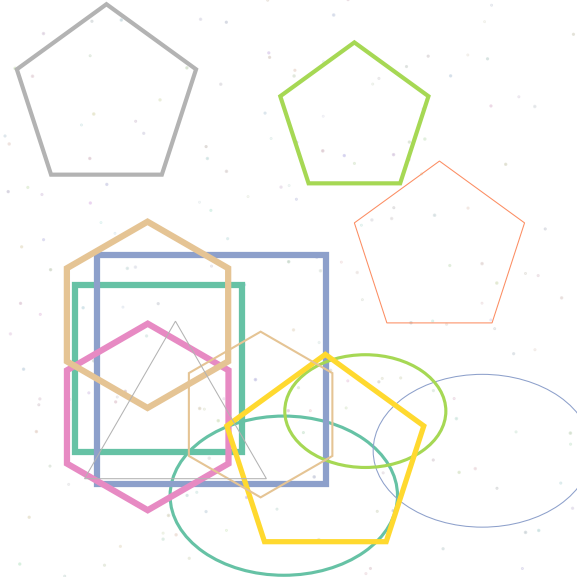[{"shape": "square", "thickness": 3, "radius": 0.72, "center": [0.274, 0.361]}, {"shape": "oval", "thickness": 1.5, "radius": 0.98, "center": [0.491, 0.141]}, {"shape": "pentagon", "thickness": 0.5, "radius": 0.77, "center": [0.761, 0.565]}, {"shape": "oval", "thickness": 0.5, "radius": 0.95, "center": [0.835, 0.219]}, {"shape": "square", "thickness": 3, "radius": 0.99, "center": [0.366, 0.359]}, {"shape": "hexagon", "thickness": 3, "radius": 0.81, "center": [0.256, 0.277]}, {"shape": "pentagon", "thickness": 2, "radius": 0.67, "center": [0.614, 0.791]}, {"shape": "oval", "thickness": 1.5, "radius": 0.7, "center": [0.633, 0.287]}, {"shape": "pentagon", "thickness": 2.5, "radius": 0.9, "center": [0.563, 0.206]}, {"shape": "hexagon", "thickness": 3, "radius": 0.81, "center": [0.255, 0.454]}, {"shape": "hexagon", "thickness": 1, "radius": 0.72, "center": [0.451, 0.281]}, {"shape": "triangle", "thickness": 0.5, "radius": 0.91, "center": [0.304, 0.261]}, {"shape": "pentagon", "thickness": 2, "radius": 0.82, "center": [0.184, 0.829]}]